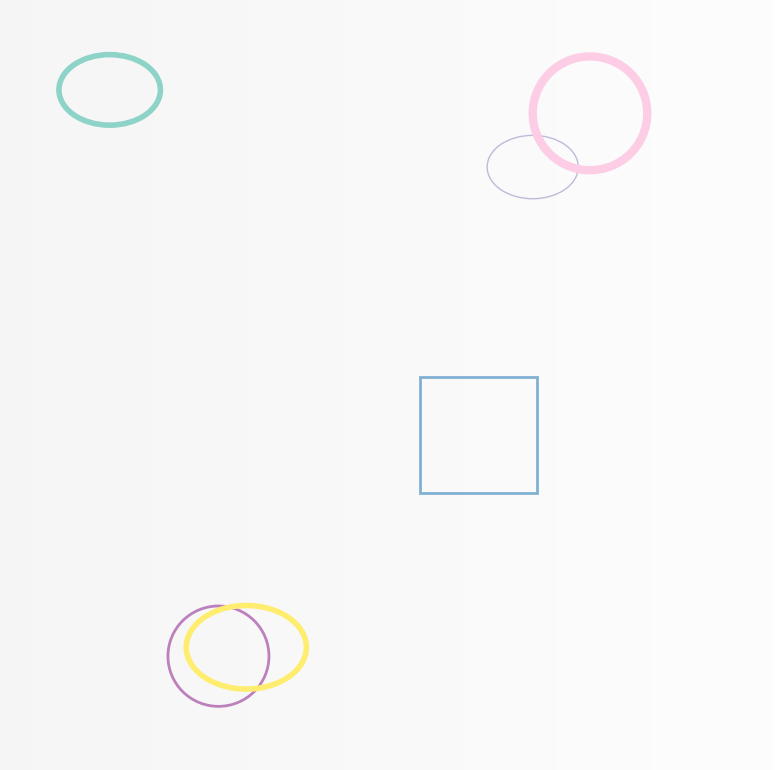[{"shape": "oval", "thickness": 2, "radius": 0.33, "center": [0.141, 0.883]}, {"shape": "oval", "thickness": 0.5, "radius": 0.29, "center": [0.687, 0.783]}, {"shape": "square", "thickness": 1, "radius": 0.38, "center": [0.618, 0.435]}, {"shape": "circle", "thickness": 3, "radius": 0.37, "center": [0.761, 0.853]}, {"shape": "circle", "thickness": 1, "radius": 0.33, "center": [0.282, 0.148]}, {"shape": "oval", "thickness": 2, "radius": 0.39, "center": [0.318, 0.159]}]